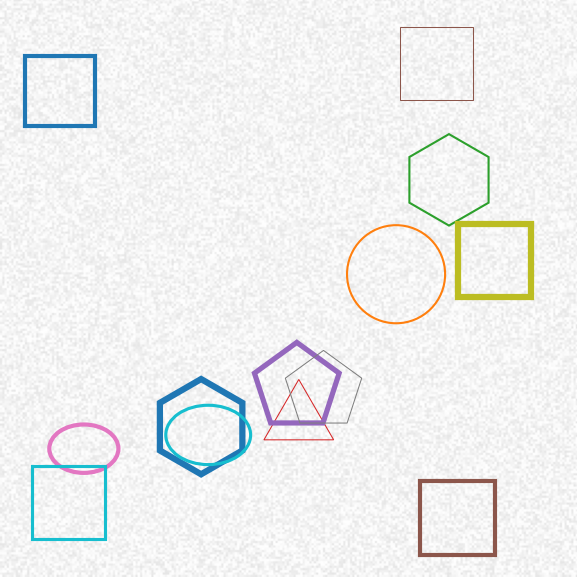[{"shape": "square", "thickness": 2, "radius": 0.3, "center": [0.104, 0.842]}, {"shape": "hexagon", "thickness": 3, "radius": 0.41, "center": [0.348, 0.26]}, {"shape": "circle", "thickness": 1, "radius": 0.42, "center": [0.686, 0.524]}, {"shape": "hexagon", "thickness": 1, "radius": 0.4, "center": [0.777, 0.688]}, {"shape": "triangle", "thickness": 0.5, "radius": 0.35, "center": [0.517, 0.272]}, {"shape": "pentagon", "thickness": 2.5, "radius": 0.39, "center": [0.514, 0.329]}, {"shape": "square", "thickness": 0.5, "radius": 0.31, "center": [0.756, 0.889]}, {"shape": "square", "thickness": 2, "radius": 0.32, "center": [0.792, 0.102]}, {"shape": "oval", "thickness": 2, "radius": 0.3, "center": [0.145, 0.222]}, {"shape": "pentagon", "thickness": 0.5, "radius": 0.35, "center": [0.56, 0.323]}, {"shape": "square", "thickness": 3, "radius": 0.32, "center": [0.856, 0.548]}, {"shape": "square", "thickness": 1.5, "radius": 0.32, "center": [0.119, 0.129]}, {"shape": "oval", "thickness": 1.5, "radius": 0.37, "center": [0.361, 0.246]}]